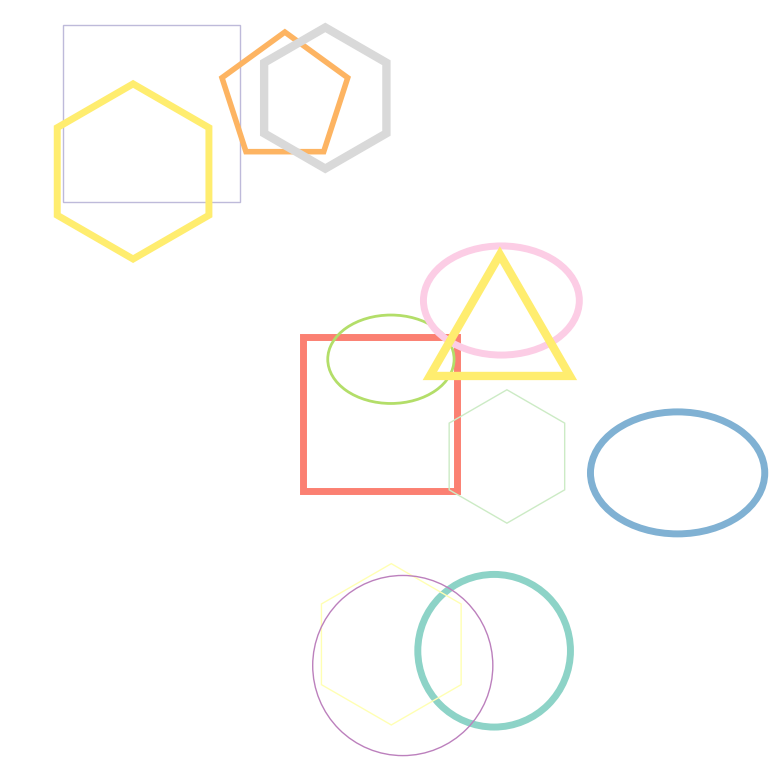[{"shape": "circle", "thickness": 2.5, "radius": 0.5, "center": [0.642, 0.155]}, {"shape": "hexagon", "thickness": 0.5, "radius": 0.52, "center": [0.508, 0.163]}, {"shape": "square", "thickness": 0.5, "radius": 0.57, "center": [0.197, 0.852]}, {"shape": "square", "thickness": 2.5, "radius": 0.5, "center": [0.493, 0.463]}, {"shape": "oval", "thickness": 2.5, "radius": 0.57, "center": [0.88, 0.386]}, {"shape": "pentagon", "thickness": 2, "radius": 0.43, "center": [0.37, 0.872]}, {"shape": "oval", "thickness": 1, "radius": 0.41, "center": [0.508, 0.533]}, {"shape": "oval", "thickness": 2.5, "radius": 0.51, "center": [0.651, 0.61]}, {"shape": "hexagon", "thickness": 3, "radius": 0.46, "center": [0.422, 0.873]}, {"shape": "circle", "thickness": 0.5, "radius": 0.58, "center": [0.523, 0.136]}, {"shape": "hexagon", "thickness": 0.5, "radius": 0.43, "center": [0.658, 0.407]}, {"shape": "triangle", "thickness": 3, "radius": 0.53, "center": [0.649, 0.564]}, {"shape": "hexagon", "thickness": 2.5, "radius": 0.57, "center": [0.173, 0.777]}]